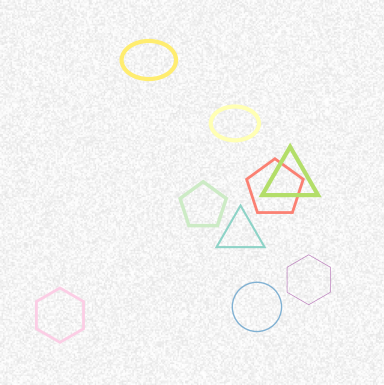[{"shape": "triangle", "thickness": 1.5, "radius": 0.36, "center": [0.625, 0.394]}, {"shape": "oval", "thickness": 3, "radius": 0.31, "center": [0.61, 0.679]}, {"shape": "pentagon", "thickness": 2, "radius": 0.39, "center": [0.714, 0.51]}, {"shape": "circle", "thickness": 1, "radius": 0.32, "center": [0.667, 0.203]}, {"shape": "triangle", "thickness": 3, "radius": 0.42, "center": [0.754, 0.535]}, {"shape": "hexagon", "thickness": 2, "radius": 0.35, "center": [0.156, 0.181]}, {"shape": "hexagon", "thickness": 0.5, "radius": 0.32, "center": [0.802, 0.273]}, {"shape": "pentagon", "thickness": 2.5, "radius": 0.32, "center": [0.528, 0.465]}, {"shape": "oval", "thickness": 3, "radius": 0.35, "center": [0.387, 0.844]}]